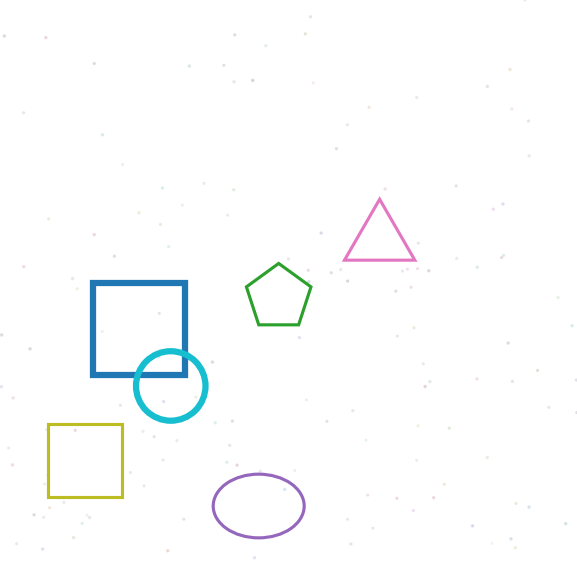[{"shape": "square", "thickness": 3, "radius": 0.4, "center": [0.241, 0.43]}, {"shape": "pentagon", "thickness": 1.5, "radius": 0.29, "center": [0.483, 0.484]}, {"shape": "oval", "thickness": 1.5, "radius": 0.39, "center": [0.448, 0.123]}, {"shape": "triangle", "thickness": 1.5, "radius": 0.35, "center": [0.657, 0.584]}, {"shape": "square", "thickness": 1.5, "radius": 0.32, "center": [0.148, 0.202]}, {"shape": "circle", "thickness": 3, "radius": 0.3, "center": [0.296, 0.331]}]